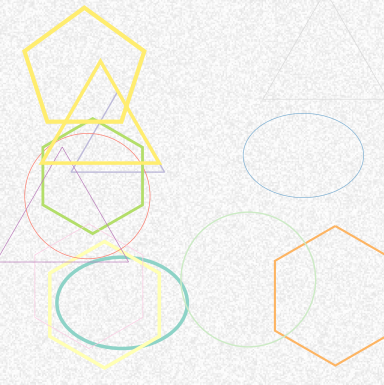[{"shape": "oval", "thickness": 2.5, "radius": 0.85, "center": [0.317, 0.213]}, {"shape": "hexagon", "thickness": 2.5, "radius": 0.82, "center": [0.272, 0.208]}, {"shape": "triangle", "thickness": 1, "radius": 0.7, "center": [0.306, 0.623]}, {"shape": "circle", "thickness": 0.5, "radius": 0.81, "center": [0.227, 0.491]}, {"shape": "oval", "thickness": 0.5, "radius": 0.78, "center": [0.788, 0.596]}, {"shape": "hexagon", "thickness": 1.5, "radius": 0.91, "center": [0.871, 0.232]}, {"shape": "hexagon", "thickness": 2, "radius": 0.75, "center": [0.241, 0.543]}, {"shape": "hexagon", "thickness": 0.5, "radius": 0.81, "center": [0.231, 0.257]}, {"shape": "triangle", "thickness": 0.5, "radius": 0.94, "center": [0.845, 0.836]}, {"shape": "triangle", "thickness": 0.5, "radius": 1.0, "center": [0.162, 0.419]}, {"shape": "circle", "thickness": 1, "radius": 0.87, "center": [0.645, 0.274]}, {"shape": "triangle", "thickness": 2.5, "radius": 0.88, "center": [0.261, 0.665]}, {"shape": "pentagon", "thickness": 3, "radius": 0.82, "center": [0.219, 0.816]}]